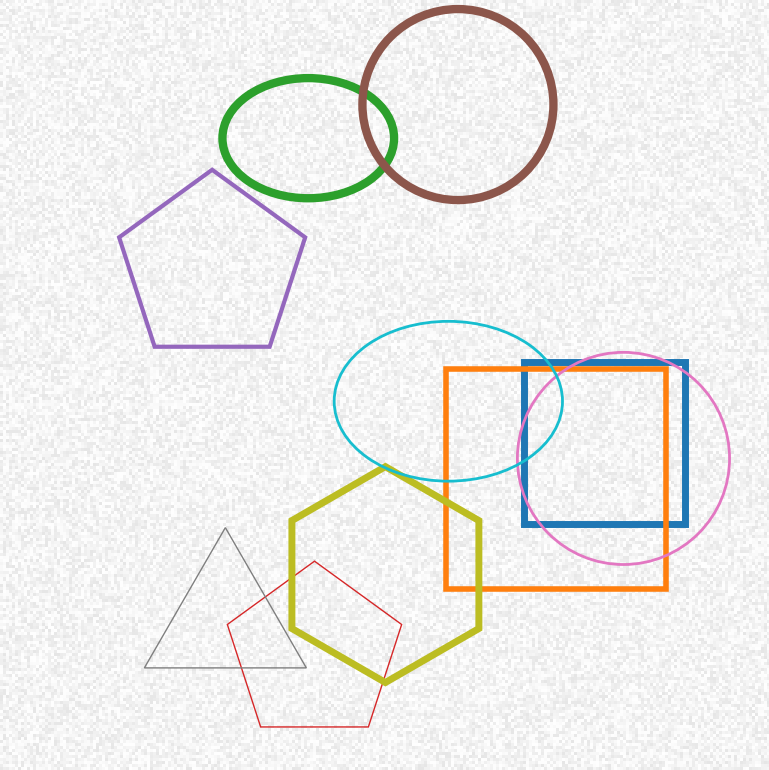[{"shape": "square", "thickness": 2.5, "radius": 0.53, "center": [0.785, 0.425]}, {"shape": "square", "thickness": 2, "radius": 0.71, "center": [0.723, 0.378]}, {"shape": "oval", "thickness": 3, "radius": 0.56, "center": [0.4, 0.821]}, {"shape": "pentagon", "thickness": 0.5, "radius": 0.6, "center": [0.408, 0.152]}, {"shape": "pentagon", "thickness": 1.5, "radius": 0.64, "center": [0.276, 0.652]}, {"shape": "circle", "thickness": 3, "radius": 0.62, "center": [0.595, 0.864]}, {"shape": "circle", "thickness": 1, "radius": 0.69, "center": [0.81, 0.405]}, {"shape": "triangle", "thickness": 0.5, "radius": 0.61, "center": [0.293, 0.193]}, {"shape": "hexagon", "thickness": 2.5, "radius": 0.7, "center": [0.501, 0.254]}, {"shape": "oval", "thickness": 1, "radius": 0.74, "center": [0.582, 0.479]}]